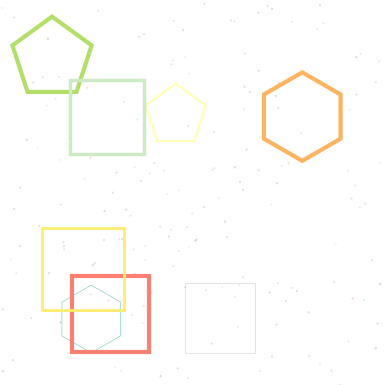[{"shape": "hexagon", "thickness": 0.5, "radius": 0.44, "center": [0.237, 0.171]}, {"shape": "pentagon", "thickness": 1.5, "radius": 0.41, "center": [0.456, 0.701]}, {"shape": "square", "thickness": 3, "radius": 0.5, "center": [0.287, 0.184]}, {"shape": "hexagon", "thickness": 3, "radius": 0.57, "center": [0.785, 0.697]}, {"shape": "pentagon", "thickness": 3, "radius": 0.54, "center": [0.135, 0.849]}, {"shape": "square", "thickness": 0.5, "radius": 0.45, "center": [0.572, 0.174]}, {"shape": "square", "thickness": 2.5, "radius": 0.48, "center": [0.278, 0.695]}, {"shape": "square", "thickness": 2, "radius": 0.53, "center": [0.215, 0.302]}]